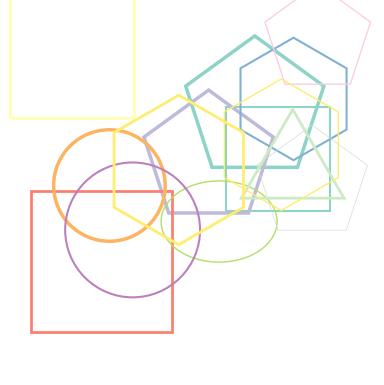[{"shape": "pentagon", "thickness": 2.5, "radius": 0.94, "center": [0.662, 0.718]}, {"shape": "square", "thickness": 1.5, "radius": 0.68, "center": [0.722, 0.586]}, {"shape": "square", "thickness": 2, "radius": 0.8, "center": [0.187, 0.853]}, {"shape": "pentagon", "thickness": 2.5, "radius": 0.88, "center": [0.542, 0.59]}, {"shape": "square", "thickness": 2, "radius": 0.91, "center": [0.264, 0.322]}, {"shape": "hexagon", "thickness": 1.5, "radius": 0.8, "center": [0.762, 0.743]}, {"shape": "circle", "thickness": 2.5, "radius": 0.72, "center": [0.284, 0.518]}, {"shape": "oval", "thickness": 1, "radius": 0.75, "center": [0.569, 0.425]}, {"shape": "pentagon", "thickness": 1, "radius": 0.72, "center": [0.825, 0.898]}, {"shape": "pentagon", "thickness": 0.5, "radius": 0.75, "center": [0.811, 0.524]}, {"shape": "circle", "thickness": 1.5, "radius": 0.88, "center": [0.344, 0.403]}, {"shape": "triangle", "thickness": 2, "radius": 0.77, "center": [0.76, 0.562]}, {"shape": "hexagon", "thickness": 2, "radius": 0.97, "center": [0.464, 0.559]}, {"shape": "hexagon", "thickness": 1, "radius": 0.85, "center": [0.731, 0.624]}]